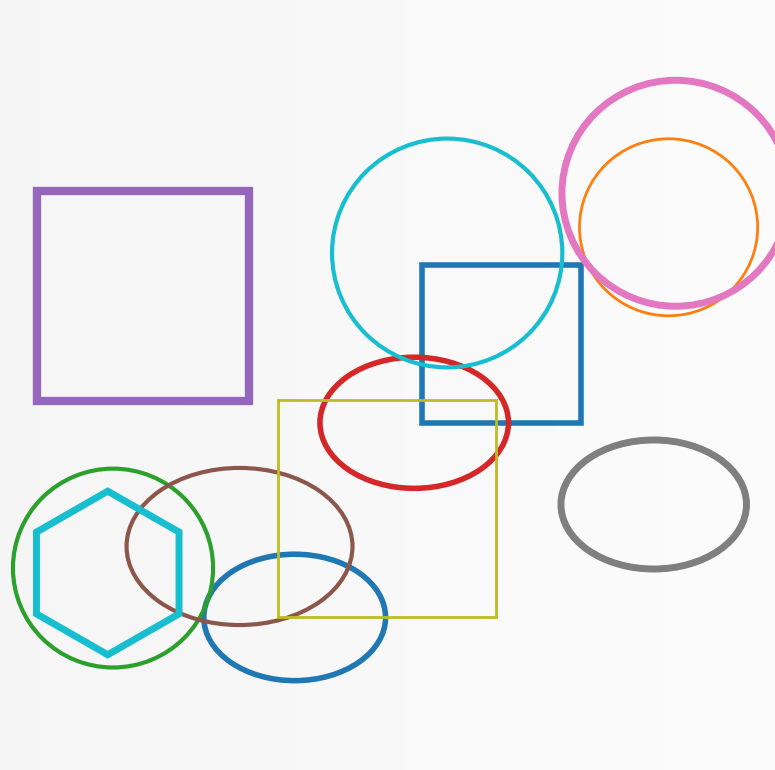[{"shape": "square", "thickness": 2, "radius": 0.51, "center": [0.647, 0.553]}, {"shape": "oval", "thickness": 2, "radius": 0.59, "center": [0.38, 0.198]}, {"shape": "circle", "thickness": 1, "radius": 0.57, "center": [0.863, 0.705]}, {"shape": "circle", "thickness": 1.5, "radius": 0.65, "center": [0.146, 0.262]}, {"shape": "oval", "thickness": 2, "radius": 0.61, "center": [0.534, 0.451]}, {"shape": "square", "thickness": 3, "radius": 0.68, "center": [0.185, 0.615]}, {"shape": "oval", "thickness": 1.5, "radius": 0.73, "center": [0.309, 0.29]}, {"shape": "circle", "thickness": 2.5, "radius": 0.73, "center": [0.872, 0.749]}, {"shape": "oval", "thickness": 2.5, "radius": 0.6, "center": [0.843, 0.345]}, {"shape": "square", "thickness": 1, "radius": 0.7, "center": [0.499, 0.34]}, {"shape": "circle", "thickness": 1.5, "radius": 0.74, "center": [0.577, 0.671]}, {"shape": "hexagon", "thickness": 2.5, "radius": 0.53, "center": [0.139, 0.256]}]